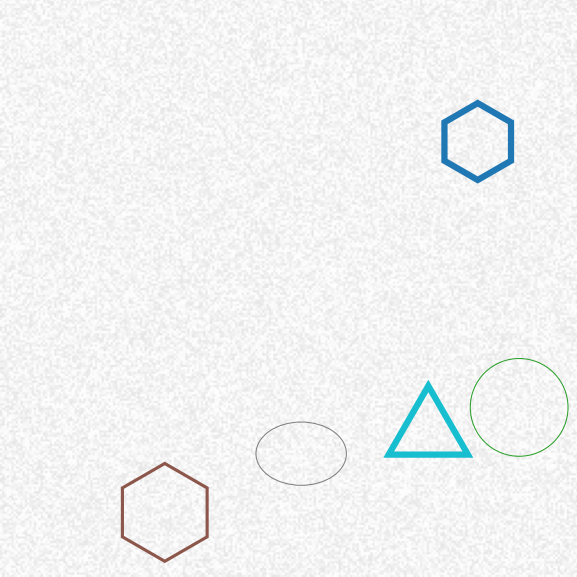[{"shape": "hexagon", "thickness": 3, "radius": 0.33, "center": [0.827, 0.754]}, {"shape": "circle", "thickness": 0.5, "radius": 0.42, "center": [0.899, 0.294]}, {"shape": "hexagon", "thickness": 1.5, "radius": 0.42, "center": [0.285, 0.112]}, {"shape": "oval", "thickness": 0.5, "radius": 0.39, "center": [0.522, 0.214]}, {"shape": "triangle", "thickness": 3, "radius": 0.4, "center": [0.742, 0.252]}]